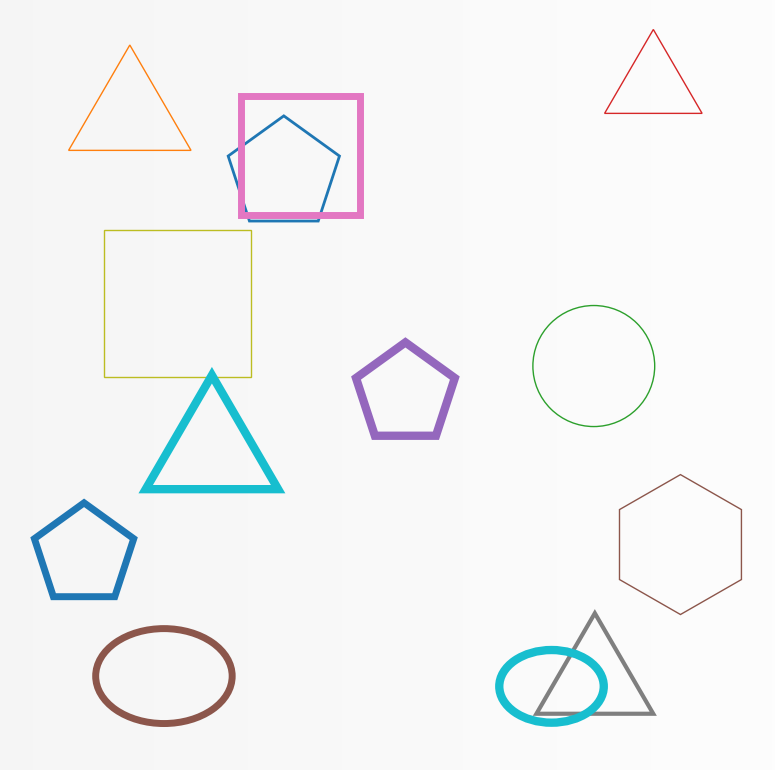[{"shape": "pentagon", "thickness": 2.5, "radius": 0.34, "center": [0.108, 0.28]}, {"shape": "pentagon", "thickness": 1, "radius": 0.38, "center": [0.366, 0.774]}, {"shape": "triangle", "thickness": 0.5, "radius": 0.46, "center": [0.167, 0.85]}, {"shape": "circle", "thickness": 0.5, "radius": 0.39, "center": [0.766, 0.525]}, {"shape": "triangle", "thickness": 0.5, "radius": 0.36, "center": [0.843, 0.889]}, {"shape": "pentagon", "thickness": 3, "radius": 0.34, "center": [0.523, 0.488]}, {"shape": "hexagon", "thickness": 0.5, "radius": 0.45, "center": [0.878, 0.293]}, {"shape": "oval", "thickness": 2.5, "radius": 0.44, "center": [0.212, 0.122]}, {"shape": "square", "thickness": 2.5, "radius": 0.39, "center": [0.387, 0.798]}, {"shape": "triangle", "thickness": 1.5, "radius": 0.44, "center": [0.768, 0.117]}, {"shape": "square", "thickness": 0.5, "radius": 0.48, "center": [0.229, 0.606]}, {"shape": "oval", "thickness": 3, "radius": 0.34, "center": [0.712, 0.109]}, {"shape": "triangle", "thickness": 3, "radius": 0.49, "center": [0.273, 0.414]}]